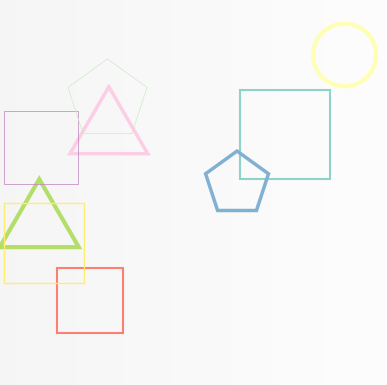[{"shape": "square", "thickness": 1.5, "radius": 0.58, "center": [0.735, 0.65]}, {"shape": "circle", "thickness": 3, "radius": 0.41, "center": [0.889, 0.857]}, {"shape": "square", "thickness": 1.5, "radius": 0.43, "center": [0.231, 0.219]}, {"shape": "pentagon", "thickness": 2.5, "radius": 0.43, "center": [0.612, 0.522]}, {"shape": "triangle", "thickness": 3, "radius": 0.59, "center": [0.101, 0.417]}, {"shape": "triangle", "thickness": 2.5, "radius": 0.58, "center": [0.281, 0.659]}, {"shape": "square", "thickness": 0.5, "radius": 0.48, "center": [0.107, 0.617]}, {"shape": "pentagon", "thickness": 0.5, "radius": 0.54, "center": [0.277, 0.74]}, {"shape": "square", "thickness": 1, "radius": 0.52, "center": [0.115, 0.369]}]